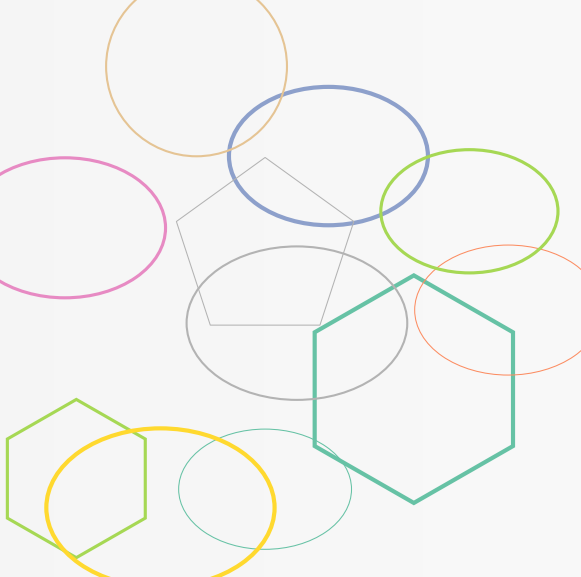[{"shape": "oval", "thickness": 0.5, "radius": 0.74, "center": [0.456, 0.152]}, {"shape": "hexagon", "thickness": 2, "radius": 0.99, "center": [0.712, 0.325]}, {"shape": "oval", "thickness": 0.5, "radius": 0.8, "center": [0.874, 0.462]}, {"shape": "oval", "thickness": 2, "radius": 0.86, "center": [0.565, 0.729]}, {"shape": "oval", "thickness": 1.5, "radius": 0.87, "center": [0.112, 0.605]}, {"shape": "oval", "thickness": 1.5, "radius": 0.76, "center": [0.808, 0.633]}, {"shape": "hexagon", "thickness": 1.5, "radius": 0.68, "center": [0.131, 0.17]}, {"shape": "oval", "thickness": 2, "radius": 0.98, "center": [0.276, 0.12]}, {"shape": "circle", "thickness": 1, "radius": 0.78, "center": [0.338, 0.884]}, {"shape": "oval", "thickness": 1, "radius": 0.95, "center": [0.511, 0.44]}, {"shape": "pentagon", "thickness": 0.5, "radius": 0.8, "center": [0.456, 0.566]}]